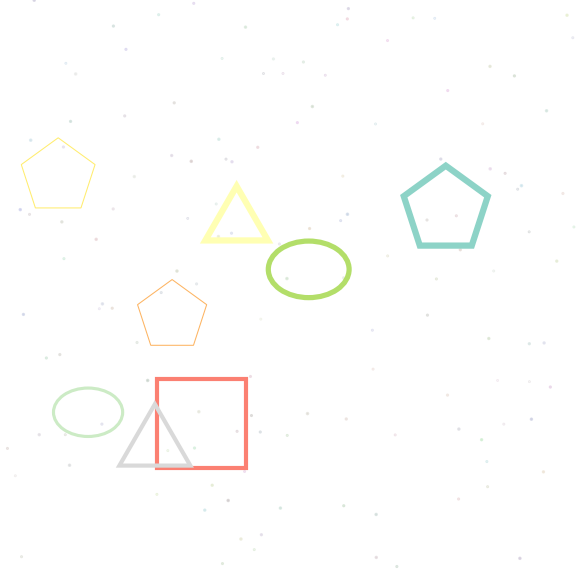[{"shape": "pentagon", "thickness": 3, "radius": 0.38, "center": [0.772, 0.636]}, {"shape": "triangle", "thickness": 3, "radius": 0.31, "center": [0.41, 0.614]}, {"shape": "square", "thickness": 2, "radius": 0.39, "center": [0.349, 0.266]}, {"shape": "pentagon", "thickness": 0.5, "radius": 0.31, "center": [0.298, 0.452]}, {"shape": "oval", "thickness": 2.5, "radius": 0.35, "center": [0.535, 0.533]}, {"shape": "triangle", "thickness": 2, "radius": 0.35, "center": [0.268, 0.228]}, {"shape": "oval", "thickness": 1.5, "radius": 0.3, "center": [0.153, 0.285]}, {"shape": "pentagon", "thickness": 0.5, "radius": 0.34, "center": [0.101, 0.693]}]